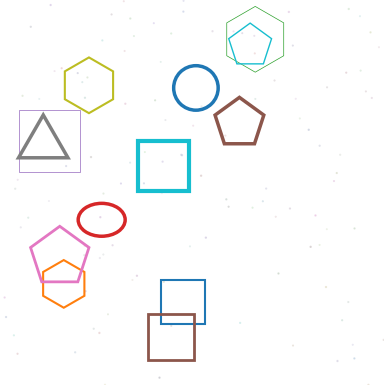[{"shape": "square", "thickness": 1.5, "radius": 0.29, "center": [0.475, 0.216]}, {"shape": "circle", "thickness": 2.5, "radius": 0.29, "center": [0.509, 0.772]}, {"shape": "hexagon", "thickness": 1.5, "radius": 0.31, "center": [0.166, 0.263]}, {"shape": "hexagon", "thickness": 0.5, "radius": 0.43, "center": [0.663, 0.898]}, {"shape": "oval", "thickness": 2.5, "radius": 0.31, "center": [0.264, 0.429]}, {"shape": "square", "thickness": 0.5, "radius": 0.4, "center": [0.129, 0.635]}, {"shape": "pentagon", "thickness": 2.5, "radius": 0.33, "center": [0.622, 0.68]}, {"shape": "square", "thickness": 2, "radius": 0.3, "center": [0.444, 0.124]}, {"shape": "pentagon", "thickness": 2, "radius": 0.4, "center": [0.155, 0.332]}, {"shape": "triangle", "thickness": 2.5, "radius": 0.37, "center": [0.112, 0.627]}, {"shape": "hexagon", "thickness": 1.5, "radius": 0.36, "center": [0.231, 0.778]}, {"shape": "pentagon", "thickness": 1, "radius": 0.29, "center": [0.65, 0.881]}, {"shape": "square", "thickness": 3, "radius": 0.33, "center": [0.425, 0.568]}]